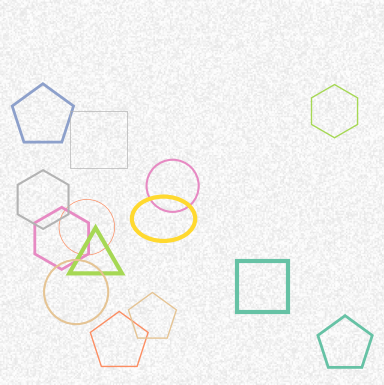[{"shape": "square", "thickness": 3, "radius": 0.33, "center": [0.682, 0.255]}, {"shape": "pentagon", "thickness": 2, "radius": 0.37, "center": [0.896, 0.106]}, {"shape": "pentagon", "thickness": 1, "radius": 0.39, "center": [0.31, 0.112]}, {"shape": "circle", "thickness": 0.5, "radius": 0.36, "center": [0.226, 0.41]}, {"shape": "pentagon", "thickness": 2, "radius": 0.42, "center": [0.111, 0.699]}, {"shape": "hexagon", "thickness": 2, "radius": 0.4, "center": [0.16, 0.381]}, {"shape": "circle", "thickness": 1.5, "radius": 0.34, "center": [0.448, 0.517]}, {"shape": "hexagon", "thickness": 1, "radius": 0.35, "center": [0.869, 0.711]}, {"shape": "triangle", "thickness": 3, "radius": 0.39, "center": [0.248, 0.329]}, {"shape": "oval", "thickness": 3, "radius": 0.41, "center": [0.425, 0.432]}, {"shape": "pentagon", "thickness": 1, "radius": 0.33, "center": [0.396, 0.175]}, {"shape": "circle", "thickness": 1.5, "radius": 0.42, "center": [0.198, 0.241]}, {"shape": "square", "thickness": 0.5, "radius": 0.37, "center": [0.256, 0.637]}, {"shape": "hexagon", "thickness": 1.5, "radius": 0.38, "center": [0.112, 0.482]}]